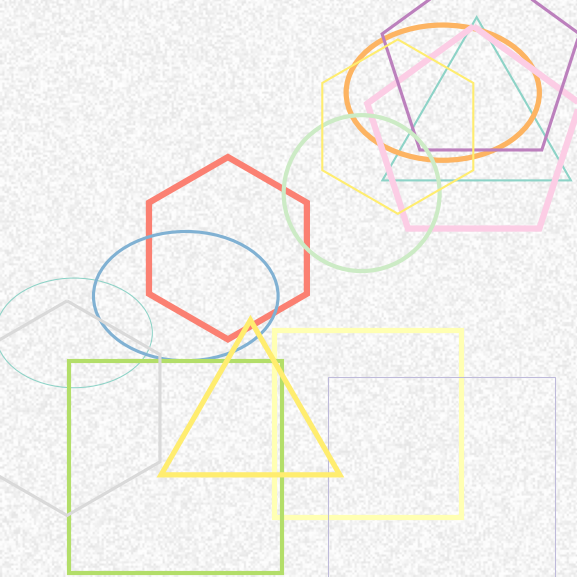[{"shape": "triangle", "thickness": 1, "radius": 0.94, "center": [0.825, 0.781]}, {"shape": "oval", "thickness": 0.5, "radius": 0.68, "center": [0.128, 0.423]}, {"shape": "square", "thickness": 2.5, "radius": 0.81, "center": [0.636, 0.266]}, {"shape": "square", "thickness": 0.5, "radius": 0.98, "center": [0.765, 0.15]}, {"shape": "hexagon", "thickness": 3, "radius": 0.79, "center": [0.395, 0.569]}, {"shape": "oval", "thickness": 1.5, "radius": 0.8, "center": [0.322, 0.486]}, {"shape": "oval", "thickness": 2.5, "radius": 0.84, "center": [0.767, 0.839]}, {"shape": "square", "thickness": 2, "radius": 0.92, "center": [0.304, 0.191]}, {"shape": "pentagon", "thickness": 3, "radius": 0.97, "center": [0.82, 0.76]}, {"shape": "hexagon", "thickness": 1.5, "radius": 0.93, "center": [0.116, 0.292]}, {"shape": "pentagon", "thickness": 1.5, "radius": 0.9, "center": [0.833, 0.885]}, {"shape": "circle", "thickness": 2, "radius": 0.68, "center": [0.626, 0.665]}, {"shape": "hexagon", "thickness": 1, "radius": 0.75, "center": [0.689, 0.78]}, {"shape": "triangle", "thickness": 2.5, "radius": 0.89, "center": [0.434, 0.266]}]